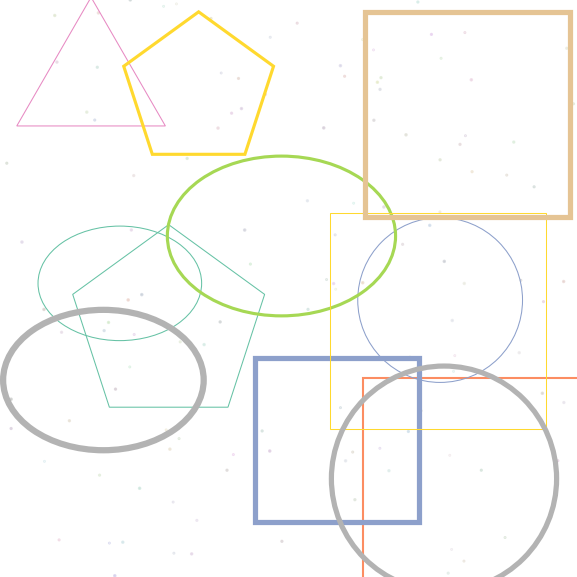[{"shape": "pentagon", "thickness": 0.5, "radius": 0.87, "center": [0.292, 0.435]}, {"shape": "oval", "thickness": 0.5, "radius": 0.71, "center": [0.207, 0.508]}, {"shape": "square", "thickness": 1, "radius": 0.98, "center": [0.824, 0.15]}, {"shape": "circle", "thickness": 0.5, "radius": 0.71, "center": [0.762, 0.48]}, {"shape": "square", "thickness": 2.5, "radius": 0.71, "center": [0.584, 0.238]}, {"shape": "triangle", "thickness": 0.5, "radius": 0.74, "center": [0.158, 0.855]}, {"shape": "oval", "thickness": 1.5, "radius": 0.99, "center": [0.487, 0.591]}, {"shape": "pentagon", "thickness": 1.5, "radius": 0.68, "center": [0.344, 0.842]}, {"shape": "square", "thickness": 0.5, "radius": 0.94, "center": [0.758, 0.443]}, {"shape": "square", "thickness": 2.5, "radius": 0.89, "center": [0.809, 0.801]}, {"shape": "oval", "thickness": 3, "radius": 0.87, "center": [0.179, 0.341]}, {"shape": "circle", "thickness": 2.5, "radius": 0.97, "center": [0.769, 0.17]}]